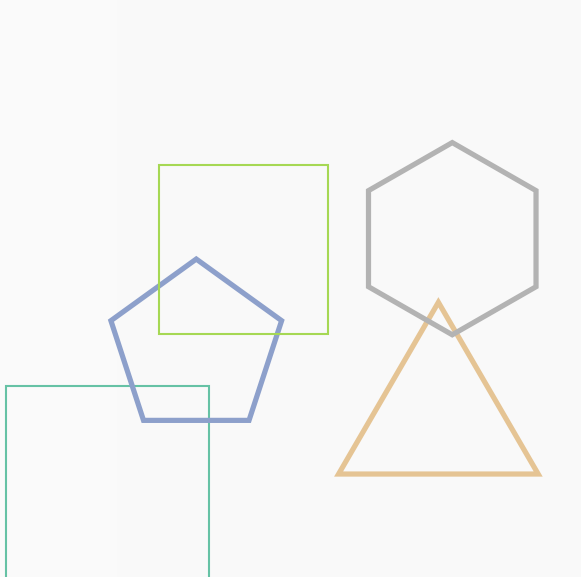[{"shape": "square", "thickness": 1, "radius": 0.87, "center": [0.185, 0.155]}, {"shape": "pentagon", "thickness": 2.5, "radius": 0.77, "center": [0.338, 0.396]}, {"shape": "square", "thickness": 1, "radius": 0.73, "center": [0.419, 0.567]}, {"shape": "triangle", "thickness": 2.5, "radius": 0.99, "center": [0.754, 0.277]}, {"shape": "hexagon", "thickness": 2.5, "radius": 0.83, "center": [0.778, 0.586]}]